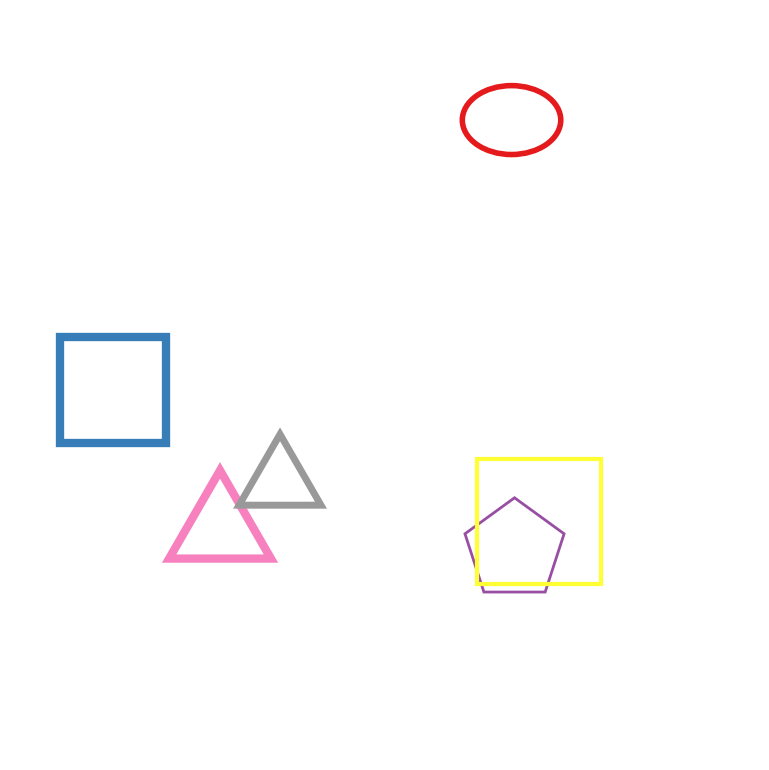[{"shape": "oval", "thickness": 2, "radius": 0.32, "center": [0.664, 0.844]}, {"shape": "square", "thickness": 3, "radius": 0.34, "center": [0.147, 0.494]}, {"shape": "pentagon", "thickness": 1, "radius": 0.34, "center": [0.668, 0.286]}, {"shape": "square", "thickness": 1.5, "radius": 0.4, "center": [0.7, 0.323]}, {"shape": "triangle", "thickness": 3, "radius": 0.38, "center": [0.286, 0.313]}, {"shape": "triangle", "thickness": 2.5, "radius": 0.31, "center": [0.364, 0.375]}]